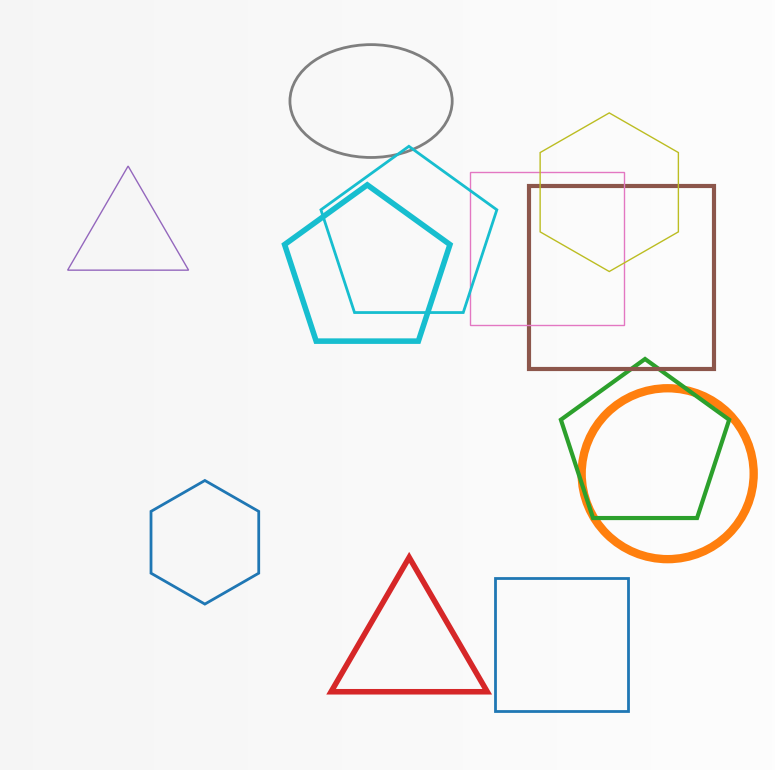[{"shape": "hexagon", "thickness": 1, "radius": 0.4, "center": [0.264, 0.296]}, {"shape": "square", "thickness": 1, "radius": 0.43, "center": [0.725, 0.163]}, {"shape": "circle", "thickness": 3, "radius": 0.55, "center": [0.862, 0.385]}, {"shape": "pentagon", "thickness": 1.5, "radius": 0.57, "center": [0.832, 0.42]}, {"shape": "triangle", "thickness": 2, "radius": 0.58, "center": [0.528, 0.16]}, {"shape": "triangle", "thickness": 0.5, "radius": 0.45, "center": [0.165, 0.694]}, {"shape": "square", "thickness": 1.5, "radius": 0.59, "center": [0.802, 0.64]}, {"shape": "square", "thickness": 0.5, "radius": 0.5, "center": [0.706, 0.678]}, {"shape": "oval", "thickness": 1, "radius": 0.52, "center": [0.479, 0.869]}, {"shape": "hexagon", "thickness": 0.5, "radius": 0.51, "center": [0.786, 0.75]}, {"shape": "pentagon", "thickness": 1, "radius": 0.6, "center": [0.528, 0.691]}, {"shape": "pentagon", "thickness": 2, "radius": 0.56, "center": [0.474, 0.648]}]